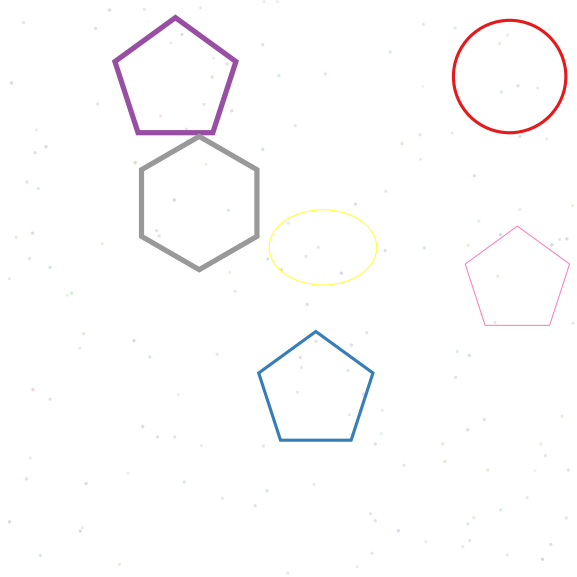[{"shape": "circle", "thickness": 1.5, "radius": 0.49, "center": [0.882, 0.867]}, {"shape": "pentagon", "thickness": 1.5, "radius": 0.52, "center": [0.547, 0.321]}, {"shape": "pentagon", "thickness": 2.5, "radius": 0.55, "center": [0.304, 0.858]}, {"shape": "oval", "thickness": 0.5, "radius": 0.47, "center": [0.559, 0.571]}, {"shape": "pentagon", "thickness": 0.5, "radius": 0.48, "center": [0.896, 0.513]}, {"shape": "hexagon", "thickness": 2.5, "radius": 0.58, "center": [0.345, 0.648]}]